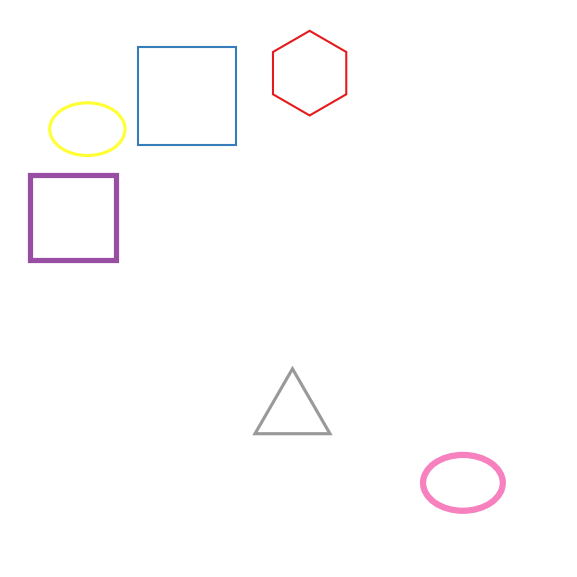[{"shape": "hexagon", "thickness": 1, "radius": 0.37, "center": [0.536, 0.872]}, {"shape": "square", "thickness": 1, "radius": 0.42, "center": [0.323, 0.833]}, {"shape": "square", "thickness": 2.5, "radius": 0.37, "center": [0.126, 0.623]}, {"shape": "oval", "thickness": 1.5, "radius": 0.33, "center": [0.151, 0.775]}, {"shape": "oval", "thickness": 3, "radius": 0.35, "center": [0.802, 0.163]}, {"shape": "triangle", "thickness": 1.5, "radius": 0.37, "center": [0.506, 0.286]}]